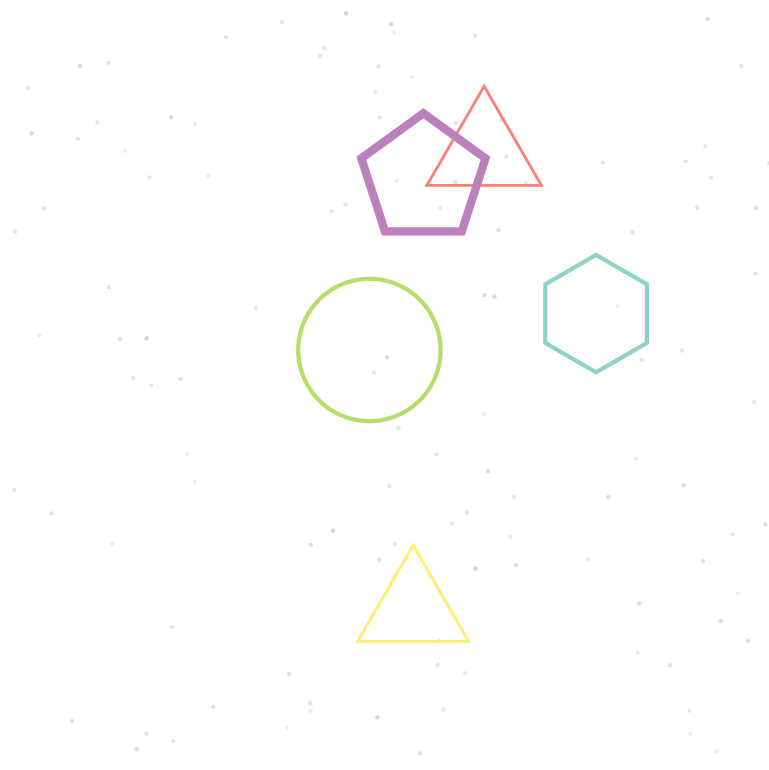[{"shape": "hexagon", "thickness": 1.5, "radius": 0.38, "center": [0.774, 0.593]}, {"shape": "triangle", "thickness": 1, "radius": 0.43, "center": [0.629, 0.802]}, {"shape": "circle", "thickness": 1.5, "radius": 0.46, "center": [0.48, 0.545]}, {"shape": "pentagon", "thickness": 3, "radius": 0.42, "center": [0.55, 0.768]}, {"shape": "triangle", "thickness": 1, "radius": 0.42, "center": [0.537, 0.209]}]